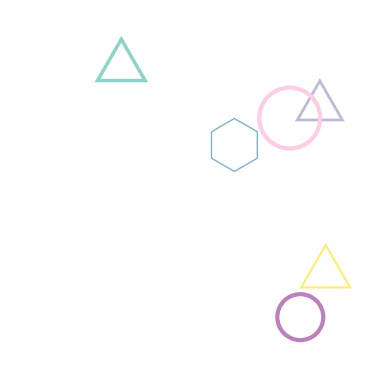[{"shape": "triangle", "thickness": 2.5, "radius": 0.36, "center": [0.315, 0.827]}, {"shape": "triangle", "thickness": 2, "radius": 0.34, "center": [0.831, 0.722]}, {"shape": "hexagon", "thickness": 1, "radius": 0.34, "center": [0.609, 0.623]}, {"shape": "circle", "thickness": 3, "radius": 0.4, "center": [0.753, 0.693]}, {"shape": "circle", "thickness": 3, "radius": 0.3, "center": [0.78, 0.176]}, {"shape": "triangle", "thickness": 1.5, "radius": 0.37, "center": [0.846, 0.29]}]